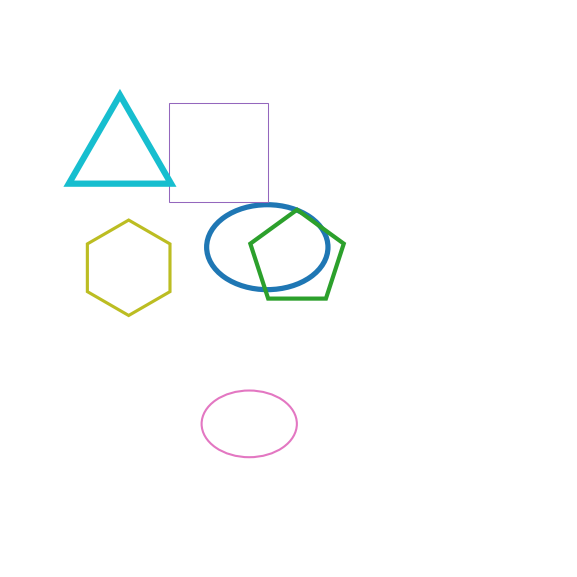[{"shape": "oval", "thickness": 2.5, "radius": 0.53, "center": [0.463, 0.571]}, {"shape": "pentagon", "thickness": 2, "radius": 0.43, "center": [0.514, 0.551]}, {"shape": "square", "thickness": 0.5, "radius": 0.43, "center": [0.378, 0.735]}, {"shape": "oval", "thickness": 1, "radius": 0.41, "center": [0.432, 0.265]}, {"shape": "hexagon", "thickness": 1.5, "radius": 0.41, "center": [0.223, 0.535]}, {"shape": "triangle", "thickness": 3, "radius": 0.51, "center": [0.208, 0.732]}]